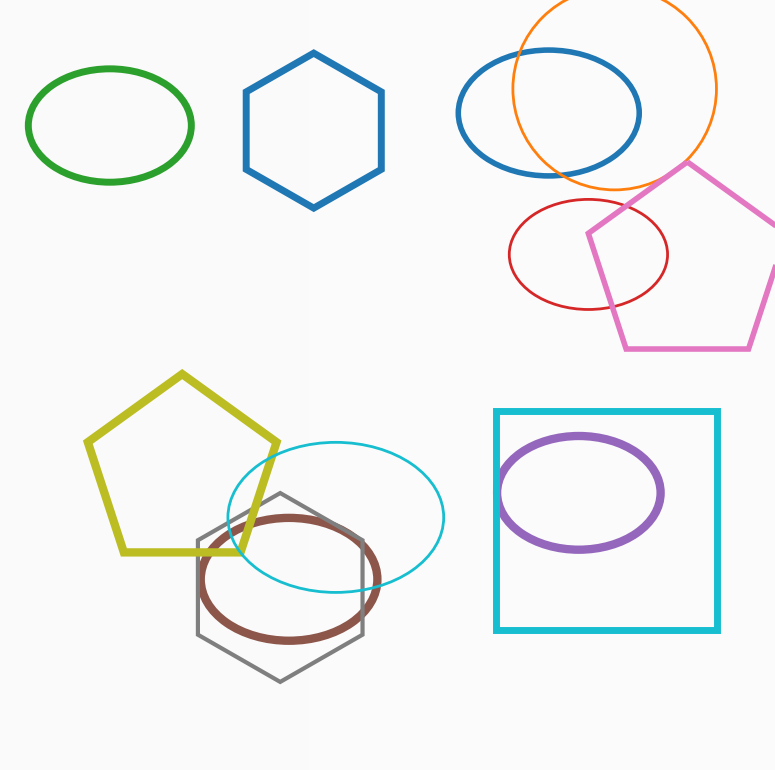[{"shape": "oval", "thickness": 2, "radius": 0.58, "center": [0.708, 0.853]}, {"shape": "hexagon", "thickness": 2.5, "radius": 0.5, "center": [0.405, 0.83]}, {"shape": "circle", "thickness": 1, "radius": 0.66, "center": [0.793, 0.885]}, {"shape": "oval", "thickness": 2.5, "radius": 0.53, "center": [0.142, 0.837]}, {"shape": "oval", "thickness": 1, "radius": 0.51, "center": [0.759, 0.67]}, {"shape": "oval", "thickness": 3, "radius": 0.53, "center": [0.747, 0.36]}, {"shape": "oval", "thickness": 3, "radius": 0.57, "center": [0.373, 0.248]}, {"shape": "pentagon", "thickness": 2, "radius": 0.67, "center": [0.887, 0.655]}, {"shape": "hexagon", "thickness": 1.5, "radius": 0.61, "center": [0.362, 0.237]}, {"shape": "pentagon", "thickness": 3, "radius": 0.64, "center": [0.235, 0.386]}, {"shape": "oval", "thickness": 1, "radius": 0.7, "center": [0.433, 0.328]}, {"shape": "square", "thickness": 2.5, "radius": 0.71, "center": [0.783, 0.324]}]